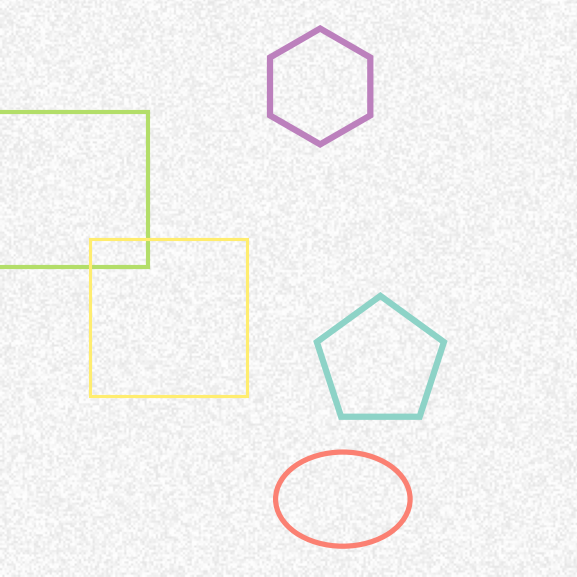[{"shape": "pentagon", "thickness": 3, "radius": 0.58, "center": [0.659, 0.371]}, {"shape": "oval", "thickness": 2.5, "radius": 0.58, "center": [0.594, 0.135]}, {"shape": "square", "thickness": 2, "radius": 0.67, "center": [0.122, 0.671]}, {"shape": "hexagon", "thickness": 3, "radius": 0.5, "center": [0.554, 0.849]}, {"shape": "square", "thickness": 1.5, "radius": 0.68, "center": [0.292, 0.449]}]